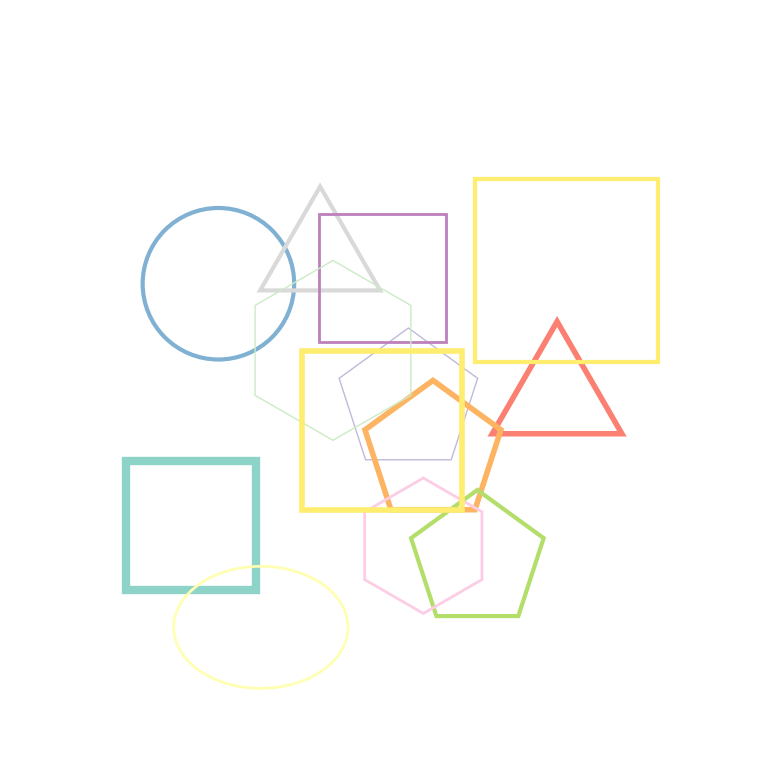[{"shape": "square", "thickness": 3, "radius": 0.42, "center": [0.248, 0.318]}, {"shape": "oval", "thickness": 1, "radius": 0.57, "center": [0.339, 0.185]}, {"shape": "pentagon", "thickness": 0.5, "radius": 0.47, "center": [0.53, 0.479]}, {"shape": "triangle", "thickness": 2, "radius": 0.49, "center": [0.724, 0.485]}, {"shape": "circle", "thickness": 1.5, "radius": 0.49, "center": [0.284, 0.632]}, {"shape": "pentagon", "thickness": 2, "radius": 0.46, "center": [0.562, 0.413]}, {"shape": "pentagon", "thickness": 1.5, "radius": 0.45, "center": [0.62, 0.273]}, {"shape": "hexagon", "thickness": 1, "radius": 0.44, "center": [0.55, 0.291]}, {"shape": "triangle", "thickness": 1.5, "radius": 0.45, "center": [0.416, 0.668]}, {"shape": "square", "thickness": 1, "radius": 0.42, "center": [0.497, 0.639]}, {"shape": "hexagon", "thickness": 0.5, "radius": 0.58, "center": [0.432, 0.545]}, {"shape": "square", "thickness": 2, "radius": 0.52, "center": [0.496, 0.441]}, {"shape": "square", "thickness": 1.5, "radius": 0.59, "center": [0.736, 0.649]}]